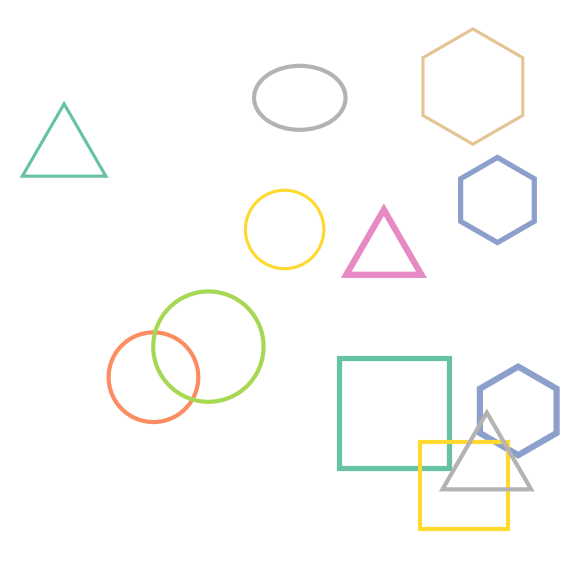[{"shape": "triangle", "thickness": 1.5, "radius": 0.42, "center": [0.111, 0.736]}, {"shape": "square", "thickness": 2.5, "radius": 0.47, "center": [0.683, 0.284]}, {"shape": "circle", "thickness": 2, "radius": 0.39, "center": [0.266, 0.346]}, {"shape": "hexagon", "thickness": 2.5, "radius": 0.37, "center": [0.861, 0.653]}, {"shape": "hexagon", "thickness": 3, "radius": 0.38, "center": [0.897, 0.288]}, {"shape": "triangle", "thickness": 3, "radius": 0.38, "center": [0.665, 0.561]}, {"shape": "circle", "thickness": 2, "radius": 0.48, "center": [0.361, 0.399]}, {"shape": "circle", "thickness": 1.5, "radius": 0.34, "center": [0.493, 0.602]}, {"shape": "square", "thickness": 2, "radius": 0.38, "center": [0.803, 0.158]}, {"shape": "hexagon", "thickness": 1.5, "radius": 0.5, "center": [0.819, 0.849]}, {"shape": "oval", "thickness": 2, "radius": 0.4, "center": [0.519, 0.83]}, {"shape": "triangle", "thickness": 2, "radius": 0.44, "center": [0.843, 0.196]}]